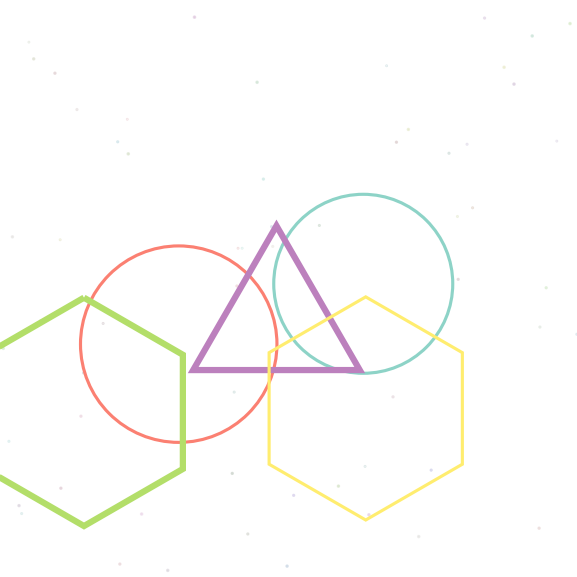[{"shape": "circle", "thickness": 1.5, "radius": 0.77, "center": [0.629, 0.508]}, {"shape": "circle", "thickness": 1.5, "radius": 0.85, "center": [0.309, 0.403]}, {"shape": "hexagon", "thickness": 3, "radius": 0.99, "center": [0.145, 0.286]}, {"shape": "triangle", "thickness": 3, "radius": 0.83, "center": [0.479, 0.442]}, {"shape": "hexagon", "thickness": 1.5, "radius": 0.97, "center": [0.633, 0.292]}]